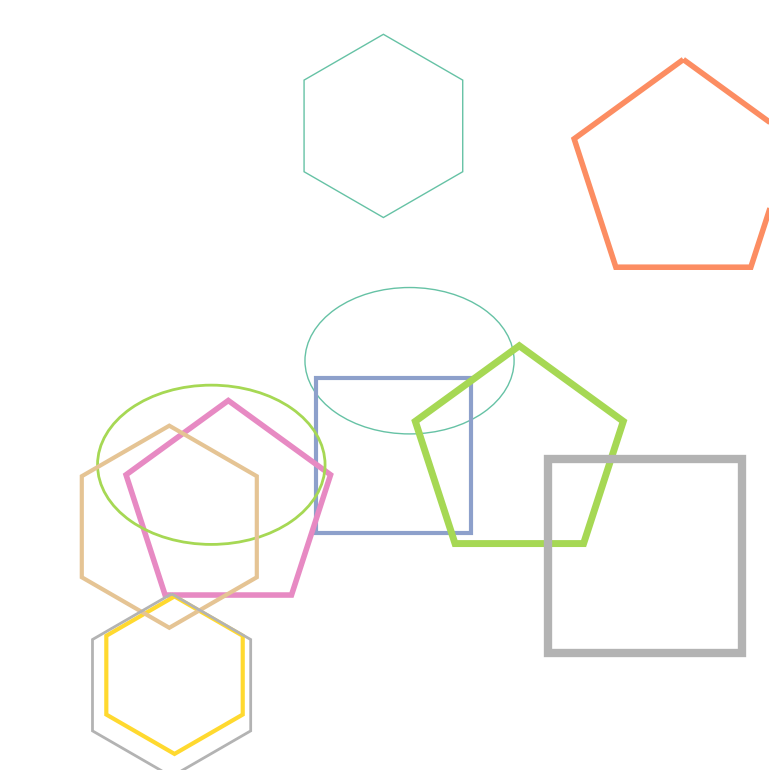[{"shape": "hexagon", "thickness": 0.5, "radius": 0.59, "center": [0.498, 0.836]}, {"shape": "oval", "thickness": 0.5, "radius": 0.68, "center": [0.532, 0.532]}, {"shape": "pentagon", "thickness": 2, "radius": 0.75, "center": [0.887, 0.774]}, {"shape": "square", "thickness": 1.5, "radius": 0.5, "center": [0.512, 0.409]}, {"shape": "pentagon", "thickness": 2, "radius": 0.7, "center": [0.296, 0.34]}, {"shape": "pentagon", "thickness": 2.5, "radius": 0.71, "center": [0.674, 0.409]}, {"shape": "oval", "thickness": 1, "radius": 0.74, "center": [0.274, 0.396]}, {"shape": "hexagon", "thickness": 1.5, "radius": 0.51, "center": [0.227, 0.123]}, {"shape": "hexagon", "thickness": 1.5, "radius": 0.66, "center": [0.22, 0.316]}, {"shape": "hexagon", "thickness": 1, "radius": 0.59, "center": [0.223, 0.11]}, {"shape": "square", "thickness": 3, "radius": 0.63, "center": [0.838, 0.278]}]